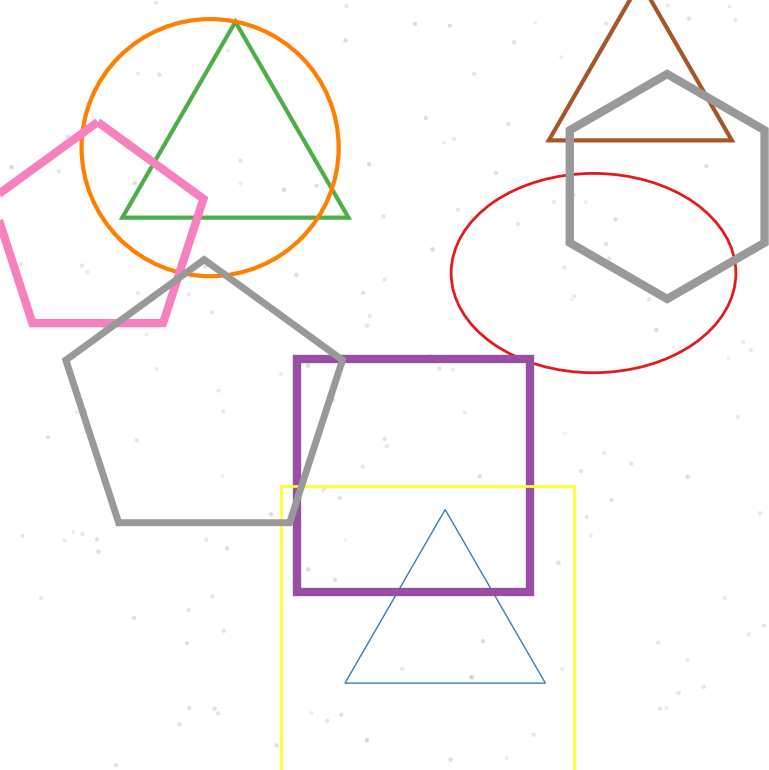[{"shape": "oval", "thickness": 1, "radius": 0.92, "center": [0.771, 0.645]}, {"shape": "triangle", "thickness": 0.5, "radius": 0.75, "center": [0.578, 0.188]}, {"shape": "triangle", "thickness": 1.5, "radius": 0.85, "center": [0.306, 0.802]}, {"shape": "square", "thickness": 3, "radius": 0.76, "center": [0.537, 0.383]}, {"shape": "circle", "thickness": 1.5, "radius": 0.83, "center": [0.273, 0.808]}, {"shape": "square", "thickness": 1, "radius": 0.95, "center": [0.555, 0.178]}, {"shape": "triangle", "thickness": 1.5, "radius": 0.69, "center": [0.832, 0.886]}, {"shape": "pentagon", "thickness": 3, "radius": 0.72, "center": [0.127, 0.697]}, {"shape": "pentagon", "thickness": 2.5, "radius": 0.94, "center": [0.265, 0.474]}, {"shape": "hexagon", "thickness": 3, "radius": 0.73, "center": [0.866, 0.758]}]